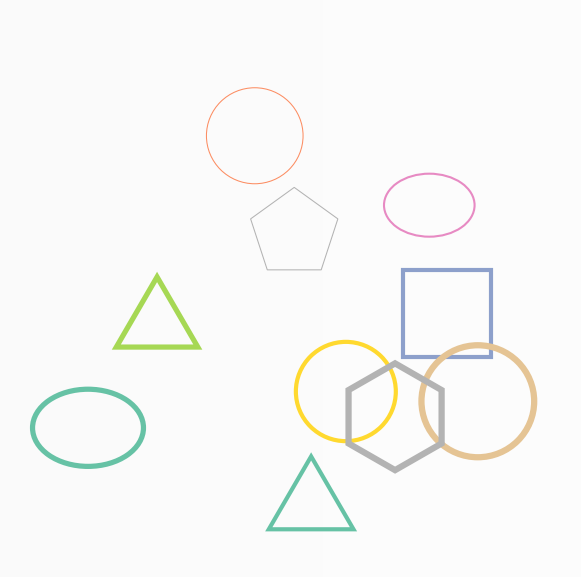[{"shape": "triangle", "thickness": 2, "radius": 0.42, "center": [0.535, 0.125]}, {"shape": "oval", "thickness": 2.5, "radius": 0.48, "center": [0.151, 0.258]}, {"shape": "circle", "thickness": 0.5, "radius": 0.42, "center": [0.438, 0.764]}, {"shape": "square", "thickness": 2, "radius": 0.38, "center": [0.769, 0.457]}, {"shape": "oval", "thickness": 1, "radius": 0.39, "center": [0.739, 0.644]}, {"shape": "triangle", "thickness": 2.5, "radius": 0.4, "center": [0.27, 0.439]}, {"shape": "circle", "thickness": 2, "radius": 0.43, "center": [0.595, 0.321]}, {"shape": "circle", "thickness": 3, "radius": 0.48, "center": [0.822, 0.304]}, {"shape": "hexagon", "thickness": 3, "radius": 0.46, "center": [0.68, 0.277]}, {"shape": "pentagon", "thickness": 0.5, "radius": 0.39, "center": [0.506, 0.596]}]